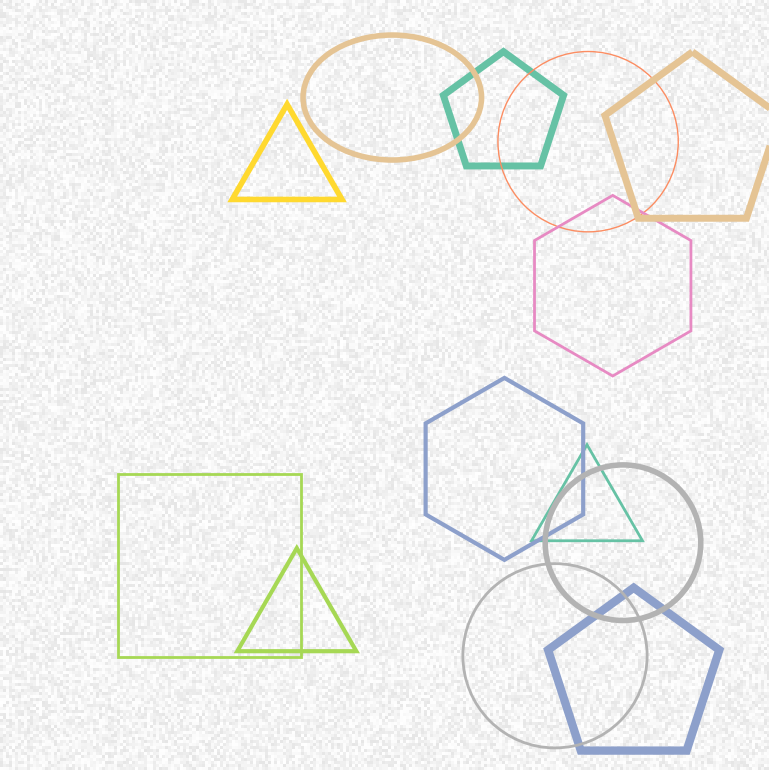[{"shape": "pentagon", "thickness": 2.5, "radius": 0.41, "center": [0.654, 0.851]}, {"shape": "triangle", "thickness": 1, "radius": 0.42, "center": [0.762, 0.339]}, {"shape": "circle", "thickness": 0.5, "radius": 0.59, "center": [0.764, 0.816]}, {"shape": "hexagon", "thickness": 1.5, "radius": 0.59, "center": [0.655, 0.391]}, {"shape": "pentagon", "thickness": 3, "radius": 0.58, "center": [0.823, 0.12]}, {"shape": "hexagon", "thickness": 1, "radius": 0.59, "center": [0.796, 0.629]}, {"shape": "square", "thickness": 1, "radius": 0.59, "center": [0.272, 0.266]}, {"shape": "triangle", "thickness": 1.5, "radius": 0.45, "center": [0.385, 0.199]}, {"shape": "triangle", "thickness": 2, "radius": 0.41, "center": [0.373, 0.782]}, {"shape": "pentagon", "thickness": 2.5, "radius": 0.6, "center": [0.899, 0.813]}, {"shape": "oval", "thickness": 2, "radius": 0.58, "center": [0.509, 0.873]}, {"shape": "circle", "thickness": 1, "radius": 0.6, "center": [0.721, 0.148]}, {"shape": "circle", "thickness": 2, "radius": 0.51, "center": [0.809, 0.295]}]